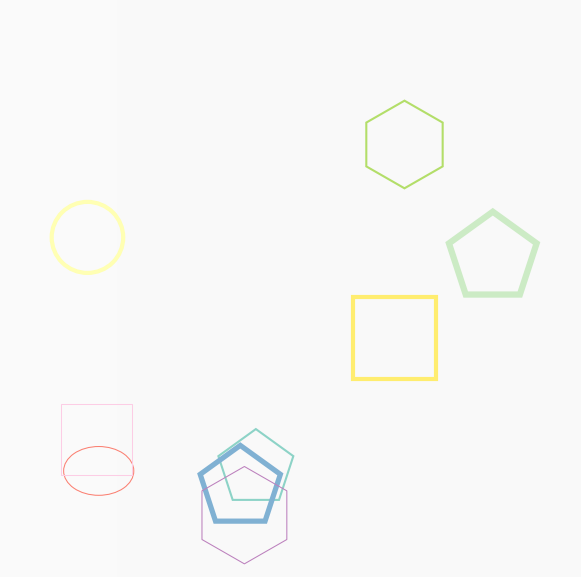[{"shape": "pentagon", "thickness": 1, "radius": 0.34, "center": [0.44, 0.188]}, {"shape": "circle", "thickness": 2, "radius": 0.31, "center": [0.15, 0.588]}, {"shape": "oval", "thickness": 0.5, "radius": 0.3, "center": [0.17, 0.184]}, {"shape": "pentagon", "thickness": 2.5, "radius": 0.36, "center": [0.413, 0.155]}, {"shape": "hexagon", "thickness": 1, "radius": 0.38, "center": [0.696, 0.749]}, {"shape": "square", "thickness": 0.5, "radius": 0.31, "center": [0.166, 0.238]}, {"shape": "hexagon", "thickness": 0.5, "radius": 0.42, "center": [0.42, 0.107]}, {"shape": "pentagon", "thickness": 3, "radius": 0.4, "center": [0.848, 0.553]}, {"shape": "square", "thickness": 2, "radius": 0.35, "center": [0.678, 0.414]}]